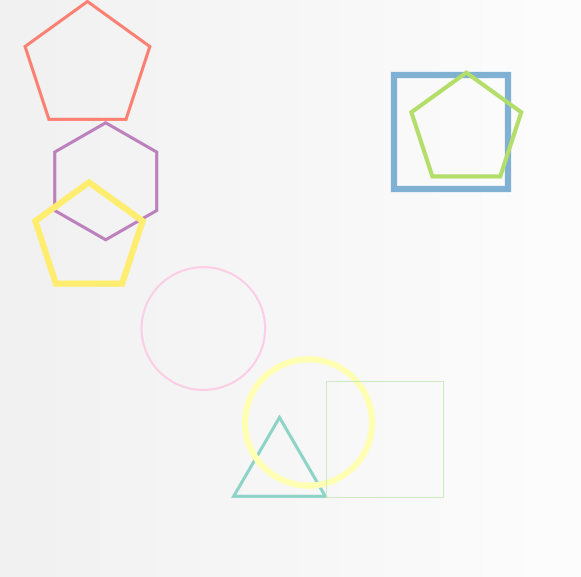[{"shape": "triangle", "thickness": 1.5, "radius": 0.46, "center": [0.481, 0.185]}, {"shape": "circle", "thickness": 3, "radius": 0.55, "center": [0.531, 0.268]}, {"shape": "pentagon", "thickness": 1.5, "radius": 0.56, "center": [0.15, 0.884]}, {"shape": "square", "thickness": 3, "radius": 0.49, "center": [0.776, 0.77]}, {"shape": "pentagon", "thickness": 2, "radius": 0.5, "center": [0.802, 0.774]}, {"shape": "circle", "thickness": 1, "radius": 0.53, "center": [0.35, 0.43]}, {"shape": "hexagon", "thickness": 1.5, "radius": 0.51, "center": [0.182, 0.685]}, {"shape": "square", "thickness": 0.5, "radius": 0.5, "center": [0.661, 0.238]}, {"shape": "pentagon", "thickness": 3, "radius": 0.48, "center": [0.153, 0.586]}]